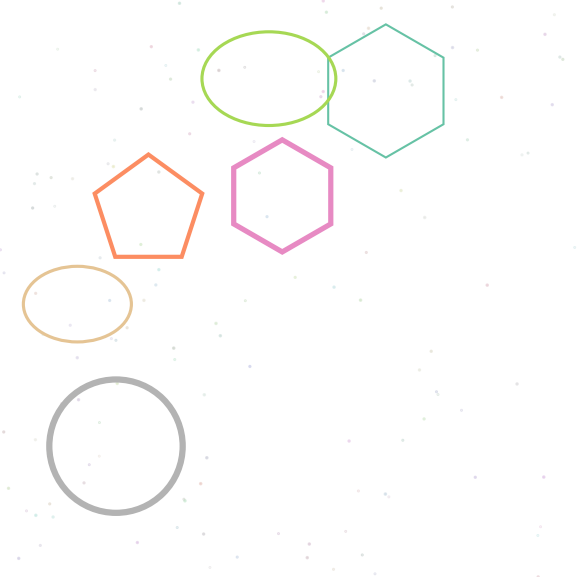[{"shape": "hexagon", "thickness": 1, "radius": 0.58, "center": [0.668, 0.842]}, {"shape": "pentagon", "thickness": 2, "radius": 0.49, "center": [0.257, 0.634]}, {"shape": "hexagon", "thickness": 2.5, "radius": 0.49, "center": [0.489, 0.66]}, {"shape": "oval", "thickness": 1.5, "radius": 0.58, "center": [0.466, 0.863]}, {"shape": "oval", "thickness": 1.5, "radius": 0.47, "center": [0.134, 0.473]}, {"shape": "circle", "thickness": 3, "radius": 0.58, "center": [0.201, 0.227]}]